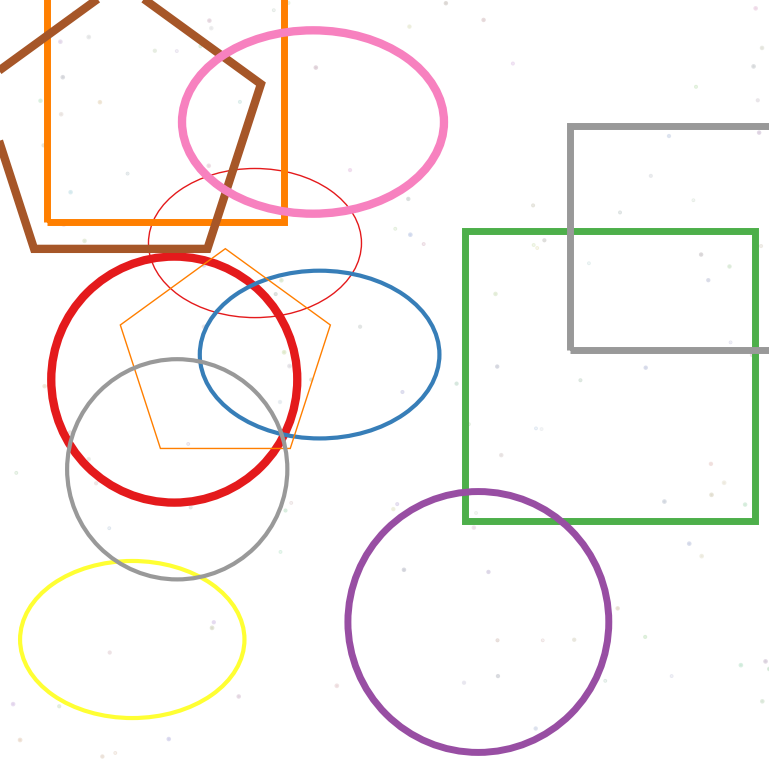[{"shape": "circle", "thickness": 3, "radius": 0.8, "center": [0.226, 0.507]}, {"shape": "oval", "thickness": 0.5, "radius": 0.69, "center": [0.331, 0.684]}, {"shape": "oval", "thickness": 1.5, "radius": 0.78, "center": [0.415, 0.54]}, {"shape": "square", "thickness": 2.5, "radius": 0.94, "center": [0.793, 0.511]}, {"shape": "circle", "thickness": 2.5, "radius": 0.85, "center": [0.621, 0.192]}, {"shape": "square", "thickness": 2.5, "radius": 0.77, "center": [0.215, 0.866]}, {"shape": "pentagon", "thickness": 0.5, "radius": 0.72, "center": [0.293, 0.534]}, {"shape": "oval", "thickness": 1.5, "radius": 0.73, "center": [0.172, 0.169]}, {"shape": "pentagon", "thickness": 3, "radius": 0.96, "center": [0.157, 0.832]}, {"shape": "oval", "thickness": 3, "radius": 0.85, "center": [0.406, 0.842]}, {"shape": "square", "thickness": 2.5, "radius": 0.73, "center": [0.886, 0.691]}, {"shape": "circle", "thickness": 1.5, "radius": 0.71, "center": [0.23, 0.391]}]